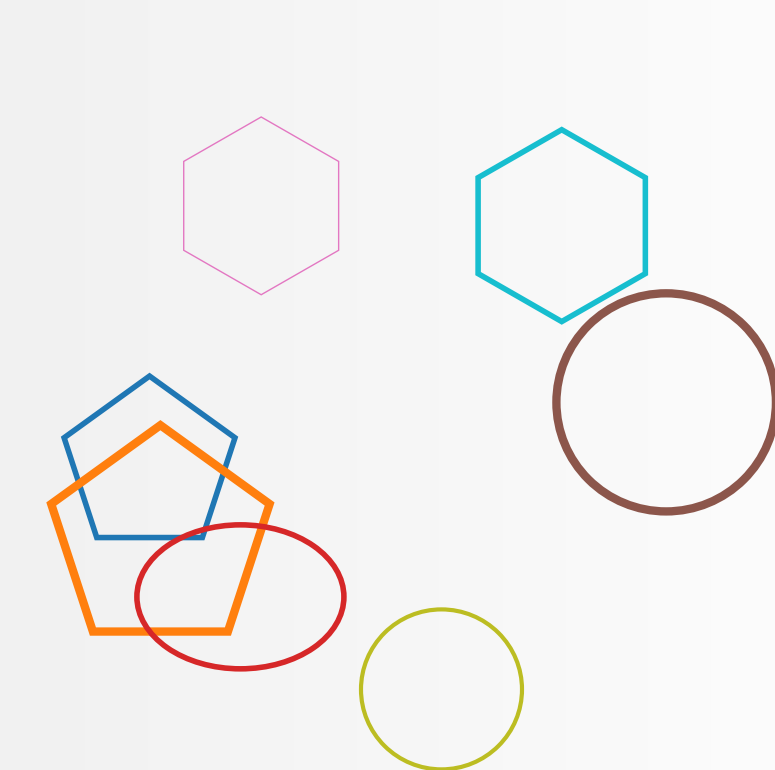[{"shape": "pentagon", "thickness": 2, "radius": 0.58, "center": [0.193, 0.396]}, {"shape": "pentagon", "thickness": 3, "radius": 0.74, "center": [0.207, 0.3]}, {"shape": "oval", "thickness": 2, "radius": 0.67, "center": [0.31, 0.225]}, {"shape": "circle", "thickness": 3, "radius": 0.71, "center": [0.86, 0.477]}, {"shape": "hexagon", "thickness": 0.5, "radius": 0.58, "center": [0.337, 0.733]}, {"shape": "circle", "thickness": 1.5, "radius": 0.52, "center": [0.57, 0.105]}, {"shape": "hexagon", "thickness": 2, "radius": 0.62, "center": [0.725, 0.707]}]